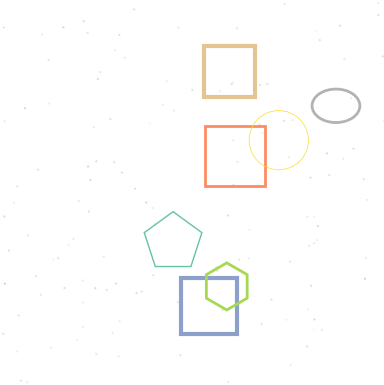[{"shape": "pentagon", "thickness": 1, "radius": 0.39, "center": [0.45, 0.371]}, {"shape": "square", "thickness": 2, "radius": 0.39, "center": [0.61, 0.595]}, {"shape": "square", "thickness": 3, "radius": 0.36, "center": [0.542, 0.205]}, {"shape": "hexagon", "thickness": 2, "radius": 0.31, "center": [0.589, 0.256]}, {"shape": "circle", "thickness": 0.5, "radius": 0.38, "center": [0.724, 0.636]}, {"shape": "square", "thickness": 3, "radius": 0.33, "center": [0.597, 0.815]}, {"shape": "oval", "thickness": 2, "radius": 0.31, "center": [0.873, 0.725]}]